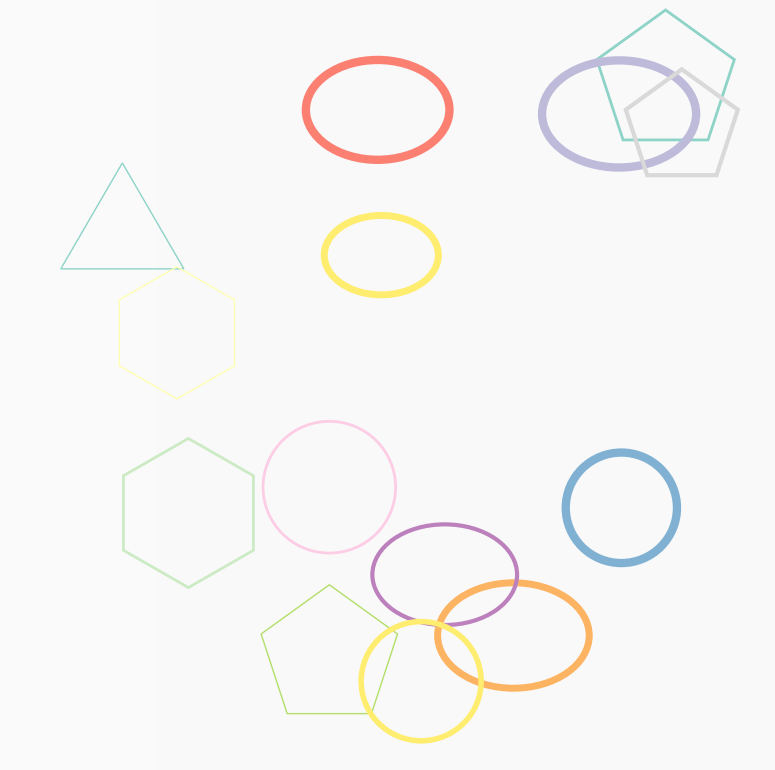[{"shape": "triangle", "thickness": 0.5, "radius": 0.46, "center": [0.158, 0.697]}, {"shape": "pentagon", "thickness": 1, "radius": 0.47, "center": [0.859, 0.894]}, {"shape": "hexagon", "thickness": 0.5, "radius": 0.43, "center": [0.228, 0.568]}, {"shape": "oval", "thickness": 3, "radius": 0.5, "center": [0.799, 0.852]}, {"shape": "oval", "thickness": 3, "radius": 0.46, "center": [0.487, 0.857]}, {"shape": "circle", "thickness": 3, "radius": 0.36, "center": [0.802, 0.341]}, {"shape": "oval", "thickness": 2.5, "radius": 0.49, "center": [0.662, 0.175]}, {"shape": "pentagon", "thickness": 0.5, "radius": 0.46, "center": [0.425, 0.148]}, {"shape": "circle", "thickness": 1, "radius": 0.43, "center": [0.425, 0.367]}, {"shape": "pentagon", "thickness": 1.5, "radius": 0.38, "center": [0.88, 0.834]}, {"shape": "oval", "thickness": 1.5, "radius": 0.47, "center": [0.574, 0.254]}, {"shape": "hexagon", "thickness": 1, "radius": 0.48, "center": [0.243, 0.334]}, {"shape": "circle", "thickness": 2, "radius": 0.39, "center": [0.543, 0.115]}, {"shape": "oval", "thickness": 2.5, "radius": 0.37, "center": [0.492, 0.669]}]